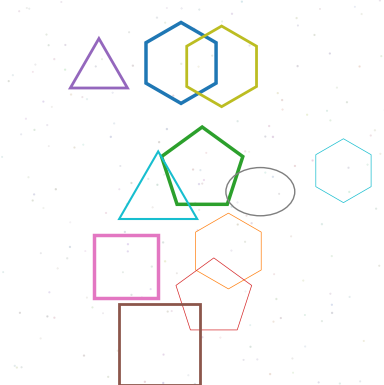[{"shape": "hexagon", "thickness": 2.5, "radius": 0.53, "center": [0.47, 0.837]}, {"shape": "hexagon", "thickness": 0.5, "radius": 0.49, "center": [0.593, 0.348]}, {"shape": "pentagon", "thickness": 2.5, "radius": 0.55, "center": [0.525, 0.559]}, {"shape": "pentagon", "thickness": 0.5, "radius": 0.52, "center": [0.555, 0.227]}, {"shape": "triangle", "thickness": 2, "radius": 0.43, "center": [0.257, 0.814]}, {"shape": "square", "thickness": 2, "radius": 0.53, "center": [0.415, 0.105]}, {"shape": "square", "thickness": 2.5, "radius": 0.41, "center": [0.327, 0.307]}, {"shape": "oval", "thickness": 1, "radius": 0.45, "center": [0.676, 0.502]}, {"shape": "hexagon", "thickness": 2, "radius": 0.52, "center": [0.576, 0.828]}, {"shape": "triangle", "thickness": 1.5, "radius": 0.59, "center": [0.411, 0.49]}, {"shape": "hexagon", "thickness": 0.5, "radius": 0.41, "center": [0.892, 0.557]}]